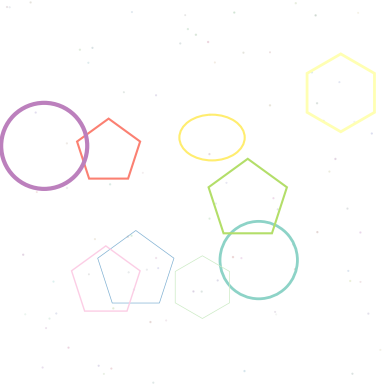[{"shape": "circle", "thickness": 2, "radius": 0.5, "center": [0.672, 0.324]}, {"shape": "hexagon", "thickness": 2, "radius": 0.51, "center": [0.885, 0.759]}, {"shape": "pentagon", "thickness": 1.5, "radius": 0.43, "center": [0.282, 0.606]}, {"shape": "pentagon", "thickness": 0.5, "radius": 0.52, "center": [0.353, 0.297]}, {"shape": "pentagon", "thickness": 1.5, "radius": 0.53, "center": [0.643, 0.481]}, {"shape": "pentagon", "thickness": 1, "radius": 0.47, "center": [0.275, 0.268]}, {"shape": "circle", "thickness": 3, "radius": 0.56, "center": [0.115, 0.621]}, {"shape": "hexagon", "thickness": 0.5, "radius": 0.41, "center": [0.526, 0.254]}, {"shape": "oval", "thickness": 1.5, "radius": 0.42, "center": [0.551, 0.643]}]